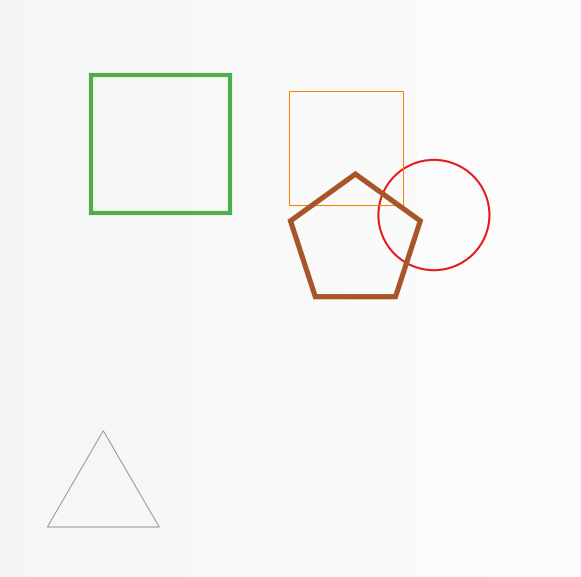[{"shape": "circle", "thickness": 1, "radius": 0.48, "center": [0.747, 0.627]}, {"shape": "square", "thickness": 2, "radius": 0.6, "center": [0.276, 0.75]}, {"shape": "square", "thickness": 0.5, "radius": 0.49, "center": [0.596, 0.743]}, {"shape": "pentagon", "thickness": 2.5, "radius": 0.59, "center": [0.611, 0.58]}, {"shape": "triangle", "thickness": 0.5, "radius": 0.56, "center": [0.178, 0.142]}]